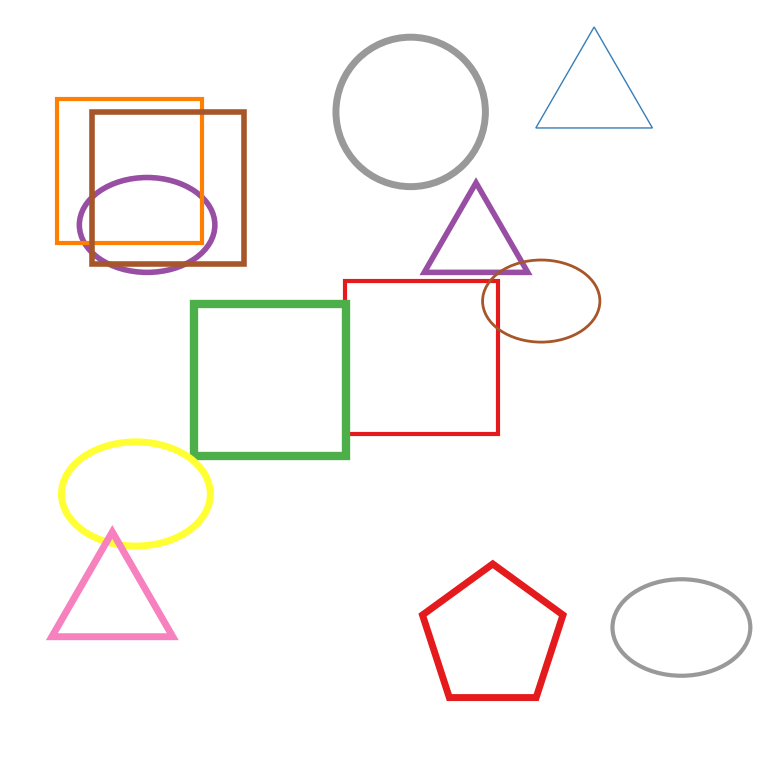[{"shape": "pentagon", "thickness": 2.5, "radius": 0.48, "center": [0.64, 0.172]}, {"shape": "square", "thickness": 1.5, "radius": 0.5, "center": [0.547, 0.536]}, {"shape": "triangle", "thickness": 0.5, "radius": 0.44, "center": [0.772, 0.878]}, {"shape": "square", "thickness": 3, "radius": 0.49, "center": [0.35, 0.507]}, {"shape": "oval", "thickness": 2, "radius": 0.44, "center": [0.191, 0.708]}, {"shape": "triangle", "thickness": 2, "radius": 0.39, "center": [0.618, 0.685]}, {"shape": "square", "thickness": 1.5, "radius": 0.47, "center": [0.168, 0.778]}, {"shape": "oval", "thickness": 2.5, "radius": 0.48, "center": [0.176, 0.359]}, {"shape": "oval", "thickness": 1, "radius": 0.38, "center": [0.703, 0.609]}, {"shape": "square", "thickness": 2, "radius": 0.49, "center": [0.218, 0.756]}, {"shape": "triangle", "thickness": 2.5, "radius": 0.45, "center": [0.146, 0.218]}, {"shape": "circle", "thickness": 2.5, "radius": 0.49, "center": [0.533, 0.855]}, {"shape": "oval", "thickness": 1.5, "radius": 0.45, "center": [0.885, 0.185]}]